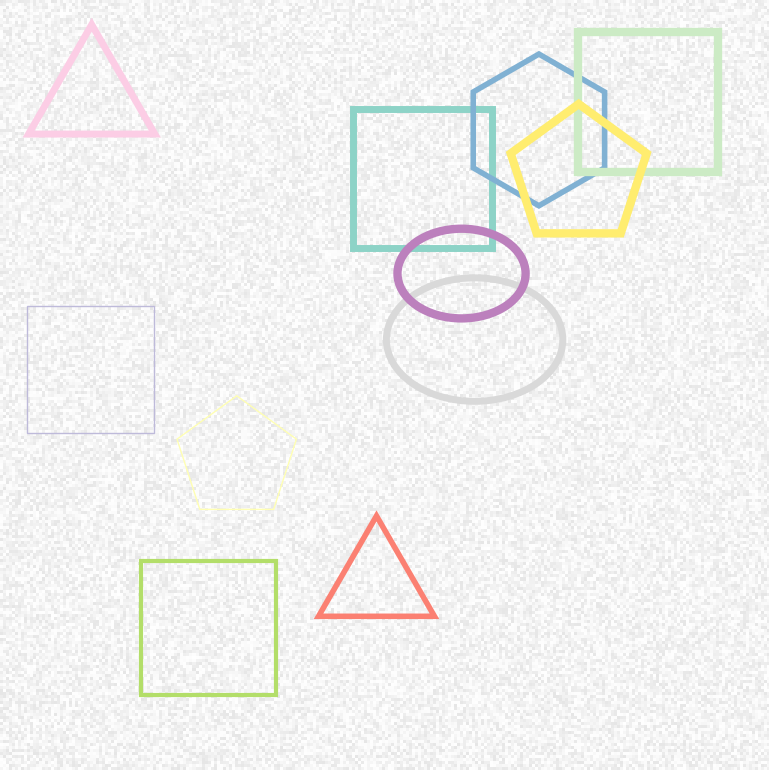[{"shape": "square", "thickness": 2.5, "radius": 0.45, "center": [0.549, 0.768]}, {"shape": "pentagon", "thickness": 0.5, "radius": 0.41, "center": [0.307, 0.404]}, {"shape": "square", "thickness": 0.5, "radius": 0.41, "center": [0.118, 0.52]}, {"shape": "triangle", "thickness": 2, "radius": 0.43, "center": [0.489, 0.243]}, {"shape": "hexagon", "thickness": 2, "radius": 0.49, "center": [0.7, 0.831]}, {"shape": "square", "thickness": 1.5, "radius": 0.44, "center": [0.271, 0.185]}, {"shape": "triangle", "thickness": 2.5, "radius": 0.47, "center": [0.119, 0.873]}, {"shape": "oval", "thickness": 2.5, "radius": 0.57, "center": [0.616, 0.559]}, {"shape": "oval", "thickness": 3, "radius": 0.42, "center": [0.599, 0.645]}, {"shape": "square", "thickness": 3, "radius": 0.45, "center": [0.842, 0.868]}, {"shape": "pentagon", "thickness": 3, "radius": 0.46, "center": [0.752, 0.772]}]